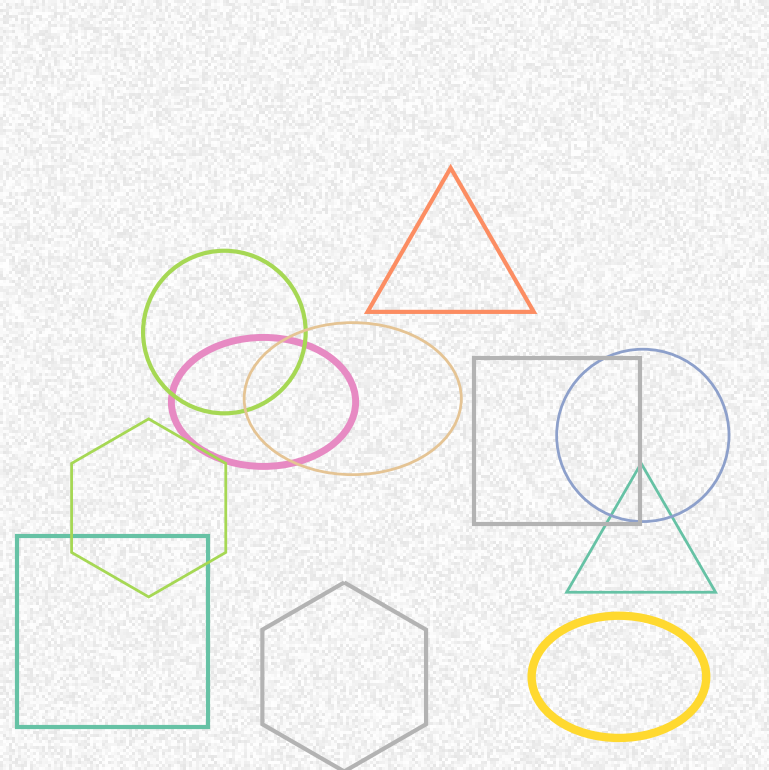[{"shape": "triangle", "thickness": 1, "radius": 0.56, "center": [0.833, 0.287]}, {"shape": "square", "thickness": 1.5, "radius": 0.62, "center": [0.146, 0.18]}, {"shape": "triangle", "thickness": 1.5, "radius": 0.62, "center": [0.585, 0.657]}, {"shape": "circle", "thickness": 1, "radius": 0.56, "center": [0.835, 0.435]}, {"shape": "oval", "thickness": 2.5, "radius": 0.6, "center": [0.342, 0.478]}, {"shape": "hexagon", "thickness": 1, "radius": 0.58, "center": [0.193, 0.34]}, {"shape": "circle", "thickness": 1.5, "radius": 0.53, "center": [0.291, 0.569]}, {"shape": "oval", "thickness": 3, "radius": 0.57, "center": [0.804, 0.121]}, {"shape": "oval", "thickness": 1, "radius": 0.71, "center": [0.458, 0.482]}, {"shape": "hexagon", "thickness": 1.5, "radius": 0.61, "center": [0.447, 0.121]}, {"shape": "square", "thickness": 1.5, "radius": 0.54, "center": [0.724, 0.428]}]